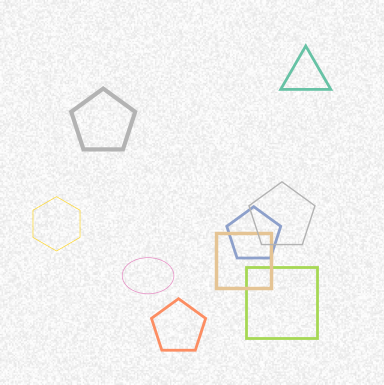[{"shape": "triangle", "thickness": 2, "radius": 0.38, "center": [0.794, 0.805]}, {"shape": "pentagon", "thickness": 2, "radius": 0.37, "center": [0.464, 0.15]}, {"shape": "pentagon", "thickness": 2, "radius": 0.37, "center": [0.659, 0.389]}, {"shape": "oval", "thickness": 0.5, "radius": 0.34, "center": [0.385, 0.284]}, {"shape": "square", "thickness": 2, "radius": 0.46, "center": [0.731, 0.214]}, {"shape": "hexagon", "thickness": 0.5, "radius": 0.35, "center": [0.147, 0.419]}, {"shape": "square", "thickness": 2.5, "radius": 0.36, "center": [0.632, 0.323]}, {"shape": "pentagon", "thickness": 1, "radius": 0.45, "center": [0.732, 0.438]}, {"shape": "pentagon", "thickness": 3, "radius": 0.44, "center": [0.268, 0.683]}]